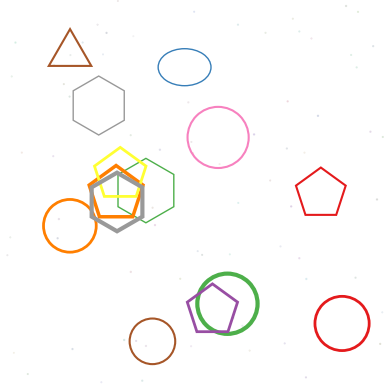[{"shape": "circle", "thickness": 2, "radius": 0.35, "center": [0.888, 0.16]}, {"shape": "pentagon", "thickness": 1.5, "radius": 0.34, "center": [0.833, 0.497]}, {"shape": "oval", "thickness": 1, "radius": 0.34, "center": [0.479, 0.825]}, {"shape": "hexagon", "thickness": 1, "radius": 0.42, "center": [0.379, 0.505]}, {"shape": "circle", "thickness": 3, "radius": 0.39, "center": [0.591, 0.211]}, {"shape": "pentagon", "thickness": 2, "radius": 0.34, "center": [0.552, 0.194]}, {"shape": "pentagon", "thickness": 2.5, "radius": 0.37, "center": [0.302, 0.497]}, {"shape": "circle", "thickness": 2, "radius": 0.34, "center": [0.181, 0.413]}, {"shape": "pentagon", "thickness": 2, "radius": 0.35, "center": [0.312, 0.547]}, {"shape": "circle", "thickness": 1.5, "radius": 0.3, "center": [0.396, 0.113]}, {"shape": "triangle", "thickness": 1.5, "radius": 0.32, "center": [0.182, 0.861]}, {"shape": "circle", "thickness": 1.5, "radius": 0.4, "center": [0.567, 0.643]}, {"shape": "hexagon", "thickness": 3, "radius": 0.38, "center": [0.304, 0.475]}, {"shape": "hexagon", "thickness": 1, "radius": 0.38, "center": [0.256, 0.726]}]